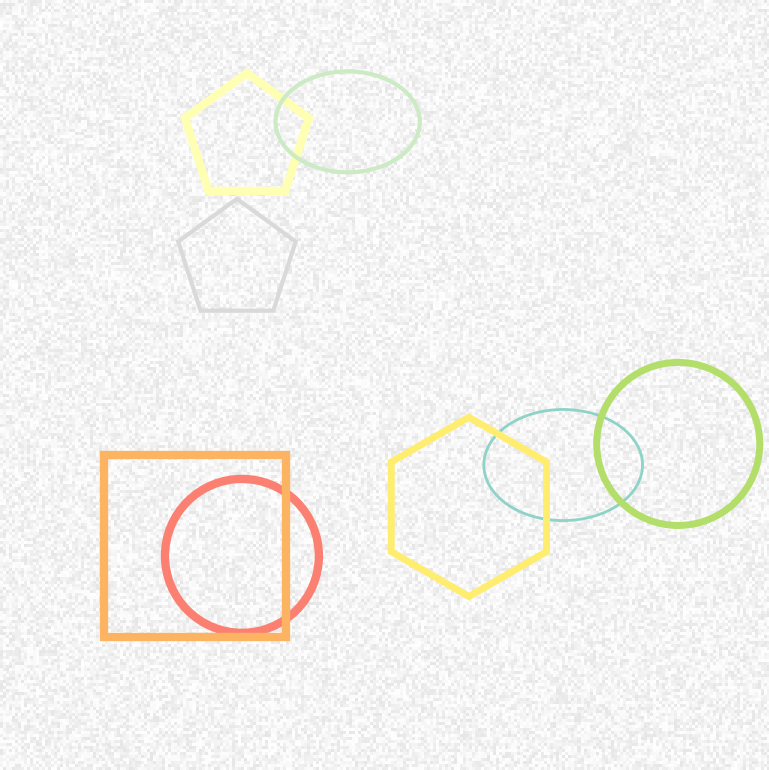[{"shape": "oval", "thickness": 1, "radius": 0.52, "center": [0.731, 0.396]}, {"shape": "pentagon", "thickness": 3, "radius": 0.42, "center": [0.321, 0.82]}, {"shape": "circle", "thickness": 3, "radius": 0.5, "center": [0.314, 0.278]}, {"shape": "square", "thickness": 3, "radius": 0.59, "center": [0.253, 0.291]}, {"shape": "circle", "thickness": 2.5, "radius": 0.53, "center": [0.881, 0.423]}, {"shape": "pentagon", "thickness": 1.5, "radius": 0.4, "center": [0.308, 0.661]}, {"shape": "oval", "thickness": 1.5, "radius": 0.47, "center": [0.452, 0.842]}, {"shape": "hexagon", "thickness": 2.5, "radius": 0.58, "center": [0.609, 0.342]}]